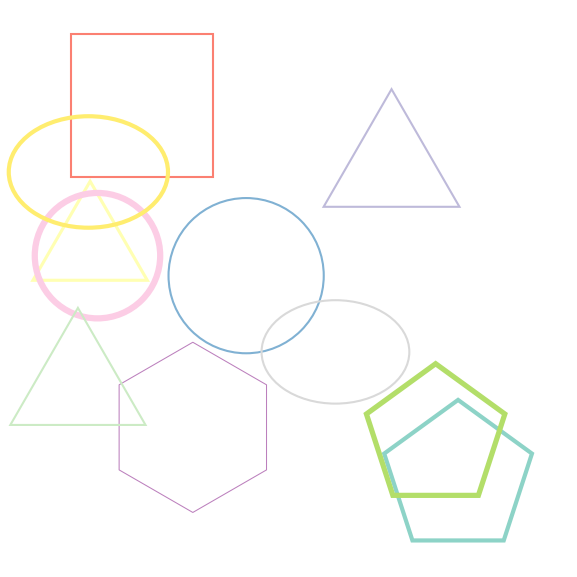[{"shape": "pentagon", "thickness": 2, "radius": 0.67, "center": [0.793, 0.172]}, {"shape": "triangle", "thickness": 1.5, "radius": 0.57, "center": [0.156, 0.571]}, {"shape": "triangle", "thickness": 1, "radius": 0.68, "center": [0.678, 0.709]}, {"shape": "square", "thickness": 1, "radius": 0.62, "center": [0.245, 0.817]}, {"shape": "circle", "thickness": 1, "radius": 0.67, "center": [0.426, 0.522]}, {"shape": "pentagon", "thickness": 2.5, "radius": 0.63, "center": [0.754, 0.243]}, {"shape": "circle", "thickness": 3, "radius": 0.54, "center": [0.169, 0.556]}, {"shape": "oval", "thickness": 1, "radius": 0.64, "center": [0.581, 0.39]}, {"shape": "hexagon", "thickness": 0.5, "radius": 0.74, "center": [0.334, 0.259]}, {"shape": "triangle", "thickness": 1, "radius": 0.68, "center": [0.135, 0.331]}, {"shape": "oval", "thickness": 2, "radius": 0.69, "center": [0.153, 0.701]}]